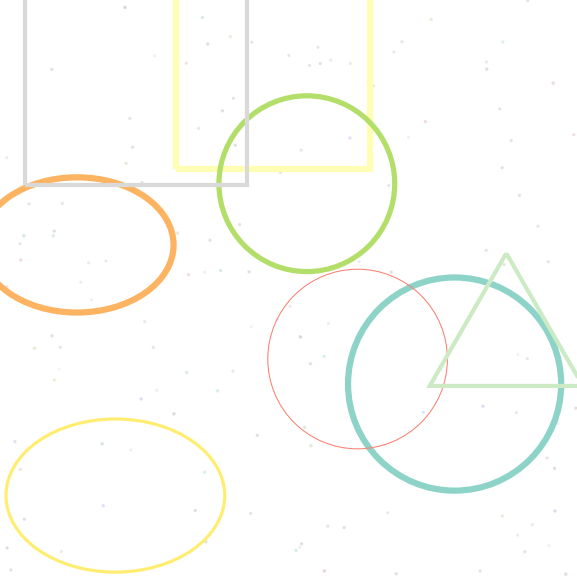[{"shape": "circle", "thickness": 3, "radius": 0.92, "center": [0.787, 0.334]}, {"shape": "square", "thickness": 3, "radius": 0.84, "center": [0.472, 0.875]}, {"shape": "circle", "thickness": 0.5, "radius": 0.78, "center": [0.619, 0.377]}, {"shape": "oval", "thickness": 3, "radius": 0.84, "center": [0.133, 0.575]}, {"shape": "circle", "thickness": 2.5, "radius": 0.76, "center": [0.531, 0.681]}, {"shape": "square", "thickness": 2, "radius": 0.96, "center": [0.235, 0.871]}, {"shape": "triangle", "thickness": 2, "radius": 0.77, "center": [0.877, 0.407]}, {"shape": "oval", "thickness": 1.5, "radius": 0.95, "center": [0.2, 0.141]}]